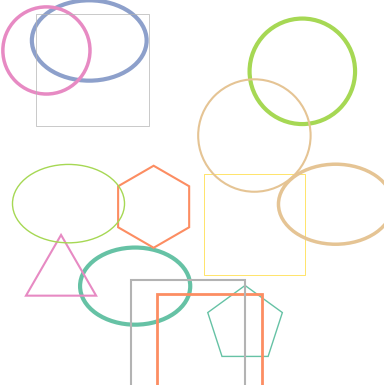[{"shape": "oval", "thickness": 3, "radius": 0.72, "center": [0.351, 0.257]}, {"shape": "pentagon", "thickness": 1, "radius": 0.51, "center": [0.637, 0.157]}, {"shape": "hexagon", "thickness": 1.5, "radius": 0.53, "center": [0.399, 0.463]}, {"shape": "square", "thickness": 2, "radius": 0.68, "center": [0.545, 0.101]}, {"shape": "oval", "thickness": 3, "radius": 0.75, "center": [0.232, 0.895]}, {"shape": "triangle", "thickness": 1.5, "radius": 0.53, "center": [0.159, 0.285]}, {"shape": "circle", "thickness": 2.5, "radius": 0.57, "center": [0.121, 0.869]}, {"shape": "oval", "thickness": 1, "radius": 0.73, "center": [0.178, 0.471]}, {"shape": "circle", "thickness": 3, "radius": 0.69, "center": [0.785, 0.815]}, {"shape": "square", "thickness": 0.5, "radius": 0.66, "center": [0.66, 0.417]}, {"shape": "oval", "thickness": 2.5, "radius": 0.74, "center": [0.872, 0.47]}, {"shape": "circle", "thickness": 1.5, "radius": 0.73, "center": [0.661, 0.648]}, {"shape": "square", "thickness": 0.5, "radius": 0.73, "center": [0.24, 0.818]}, {"shape": "square", "thickness": 1.5, "radius": 0.74, "center": [0.488, 0.126]}]